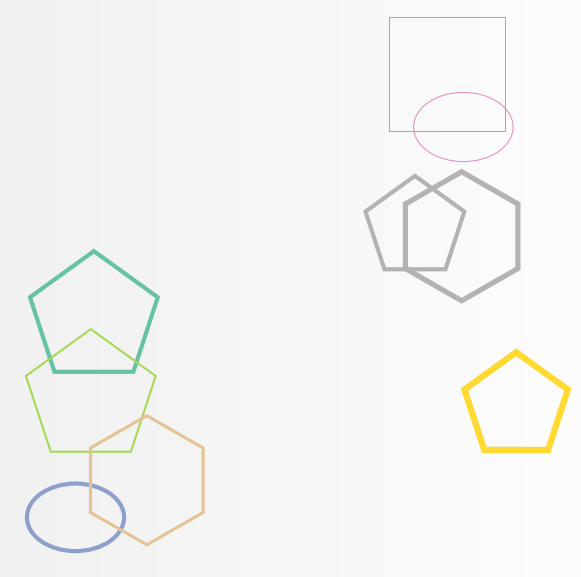[{"shape": "pentagon", "thickness": 2, "radius": 0.58, "center": [0.162, 0.449]}, {"shape": "square", "thickness": 0.5, "radius": 0.5, "center": [0.769, 0.871]}, {"shape": "oval", "thickness": 2, "radius": 0.42, "center": [0.13, 0.103]}, {"shape": "oval", "thickness": 0.5, "radius": 0.43, "center": [0.797, 0.779]}, {"shape": "pentagon", "thickness": 1, "radius": 0.59, "center": [0.156, 0.312]}, {"shape": "pentagon", "thickness": 3, "radius": 0.47, "center": [0.888, 0.296]}, {"shape": "hexagon", "thickness": 1.5, "radius": 0.56, "center": [0.253, 0.168]}, {"shape": "pentagon", "thickness": 2, "radius": 0.45, "center": [0.714, 0.605]}, {"shape": "hexagon", "thickness": 2.5, "radius": 0.56, "center": [0.794, 0.59]}]